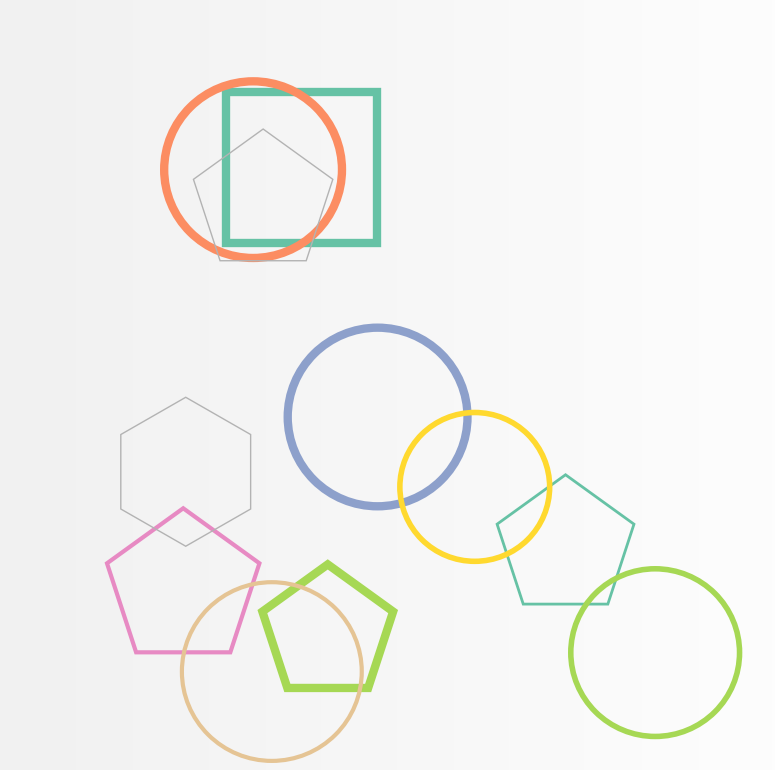[{"shape": "pentagon", "thickness": 1, "radius": 0.46, "center": [0.73, 0.291]}, {"shape": "square", "thickness": 3, "radius": 0.49, "center": [0.389, 0.783]}, {"shape": "circle", "thickness": 3, "radius": 0.57, "center": [0.327, 0.78]}, {"shape": "circle", "thickness": 3, "radius": 0.58, "center": [0.487, 0.458]}, {"shape": "pentagon", "thickness": 1.5, "radius": 0.52, "center": [0.236, 0.236]}, {"shape": "circle", "thickness": 2, "radius": 0.54, "center": [0.845, 0.152]}, {"shape": "pentagon", "thickness": 3, "radius": 0.44, "center": [0.423, 0.178]}, {"shape": "circle", "thickness": 2, "radius": 0.48, "center": [0.613, 0.368]}, {"shape": "circle", "thickness": 1.5, "radius": 0.58, "center": [0.351, 0.128]}, {"shape": "pentagon", "thickness": 0.5, "radius": 0.47, "center": [0.34, 0.738]}, {"shape": "hexagon", "thickness": 0.5, "radius": 0.48, "center": [0.24, 0.387]}]